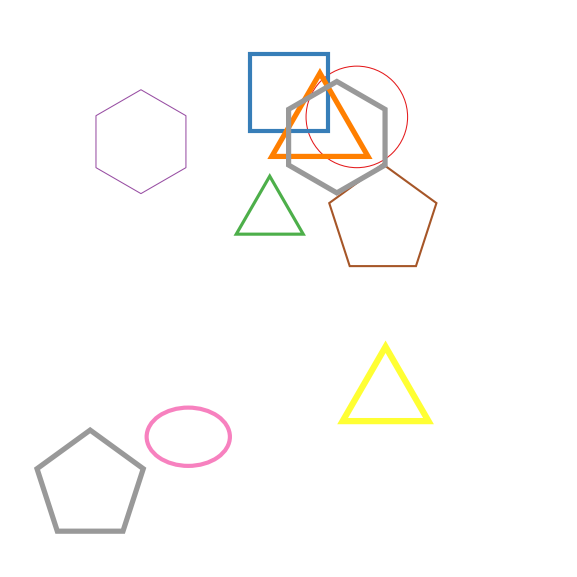[{"shape": "circle", "thickness": 0.5, "radius": 0.44, "center": [0.618, 0.797]}, {"shape": "square", "thickness": 2, "radius": 0.34, "center": [0.5, 0.839]}, {"shape": "triangle", "thickness": 1.5, "radius": 0.33, "center": [0.467, 0.627]}, {"shape": "hexagon", "thickness": 0.5, "radius": 0.45, "center": [0.244, 0.754]}, {"shape": "triangle", "thickness": 2.5, "radius": 0.48, "center": [0.554, 0.776]}, {"shape": "triangle", "thickness": 3, "radius": 0.43, "center": [0.668, 0.313]}, {"shape": "pentagon", "thickness": 1, "radius": 0.49, "center": [0.663, 0.617]}, {"shape": "oval", "thickness": 2, "radius": 0.36, "center": [0.326, 0.243]}, {"shape": "pentagon", "thickness": 2.5, "radius": 0.48, "center": [0.156, 0.158]}, {"shape": "hexagon", "thickness": 2.5, "radius": 0.48, "center": [0.583, 0.762]}]